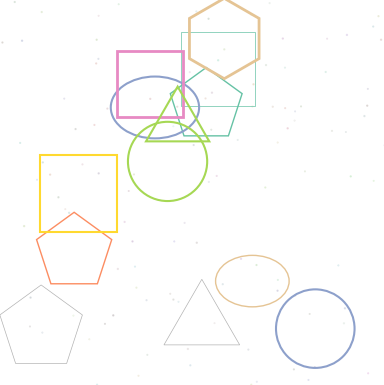[{"shape": "square", "thickness": 0.5, "radius": 0.48, "center": [0.566, 0.821]}, {"shape": "pentagon", "thickness": 1, "radius": 0.49, "center": [0.536, 0.726]}, {"shape": "pentagon", "thickness": 1, "radius": 0.51, "center": [0.193, 0.346]}, {"shape": "circle", "thickness": 1.5, "radius": 0.51, "center": [0.819, 0.146]}, {"shape": "oval", "thickness": 1.5, "radius": 0.57, "center": [0.402, 0.721]}, {"shape": "square", "thickness": 2, "radius": 0.43, "center": [0.389, 0.782]}, {"shape": "circle", "thickness": 1.5, "radius": 0.51, "center": [0.435, 0.581]}, {"shape": "triangle", "thickness": 1.5, "radius": 0.47, "center": [0.461, 0.68]}, {"shape": "square", "thickness": 1.5, "radius": 0.5, "center": [0.203, 0.496]}, {"shape": "oval", "thickness": 1, "radius": 0.48, "center": [0.655, 0.27]}, {"shape": "hexagon", "thickness": 2, "radius": 0.52, "center": [0.582, 0.9]}, {"shape": "triangle", "thickness": 0.5, "radius": 0.57, "center": [0.524, 0.161]}, {"shape": "pentagon", "thickness": 0.5, "radius": 0.56, "center": [0.107, 0.147]}]